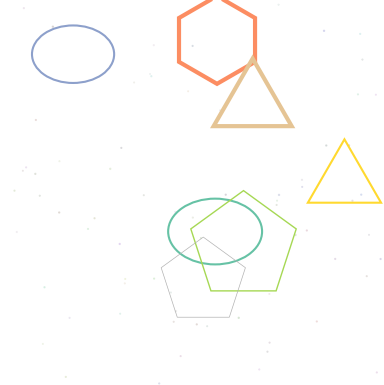[{"shape": "oval", "thickness": 1.5, "radius": 0.61, "center": [0.559, 0.399]}, {"shape": "hexagon", "thickness": 3, "radius": 0.57, "center": [0.564, 0.896]}, {"shape": "oval", "thickness": 1.5, "radius": 0.53, "center": [0.19, 0.859]}, {"shape": "pentagon", "thickness": 1, "radius": 0.72, "center": [0.633, 0.361]}, {"shape": "triangle", "thickness": 1.5, "radius": 0.55, "center": [0.895, 0.528]}, {"shape": "triangle", "thickness": 3, "radius": 0.59, "center": [0.656, 0.731]}, {"shape": "pentagon", "thickness": 0.5, "radius": 0.58, "center": [0.528, 0.269]}]